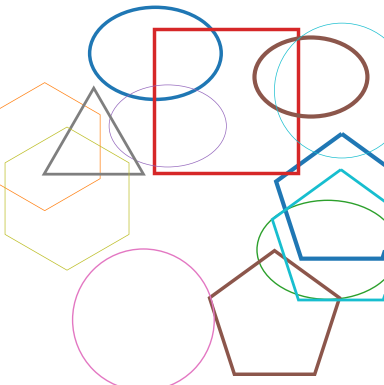[{"shape": "oval", "thickness": 2.5, "radius": 0.85, "center": [0.404, 0.861]}, {"shape": "pentagon", "thickness": 3, "radius": 0.9, "center": [0.888, 0.473]}, {"shape": "hexagon", "thickness": 0.5, "radius": 0.83, "center": [0.116, 0.619]}, {"shape": "oval", "thickness": 1, "radius": 0.92, "center": [0.851, 0.351]}, {"shape": "square", "thickness": 2.5, "radius": 0.94, "center": [0.588, 0.737]}, {"shape": "oval", "thickness": 0.5, "radius": 0.76, "center": [0.436, 0.673]}, {"shape": "pentagon", "thickness": 2.5, "radius": 0.89, "center": [0.713, 0.171]}, {"shape": "oval", "thickness": 3, "radius": 0.73, "center": [0.808, 0.8]}, {"shape": "circle", "thickness": 1, "radius": 0.92, "center": [0.373, 0.169]}, {"shape": "triangle", "thickness": 2, "radius": 0.75, "center": [0.244, 0.622]}, {"shape": "hexagon", "thickness": 0.5, "radius": 0.93, "center": [0.174, 0.484]}, {"shape": "pentagon", "thickness": 2, "radius": 0.94, "center": [0.885, 0.372]}, {"shape": "circle", "thickness": 0.5, "radius": 0.88, "center": [0.888, 0.765]}]